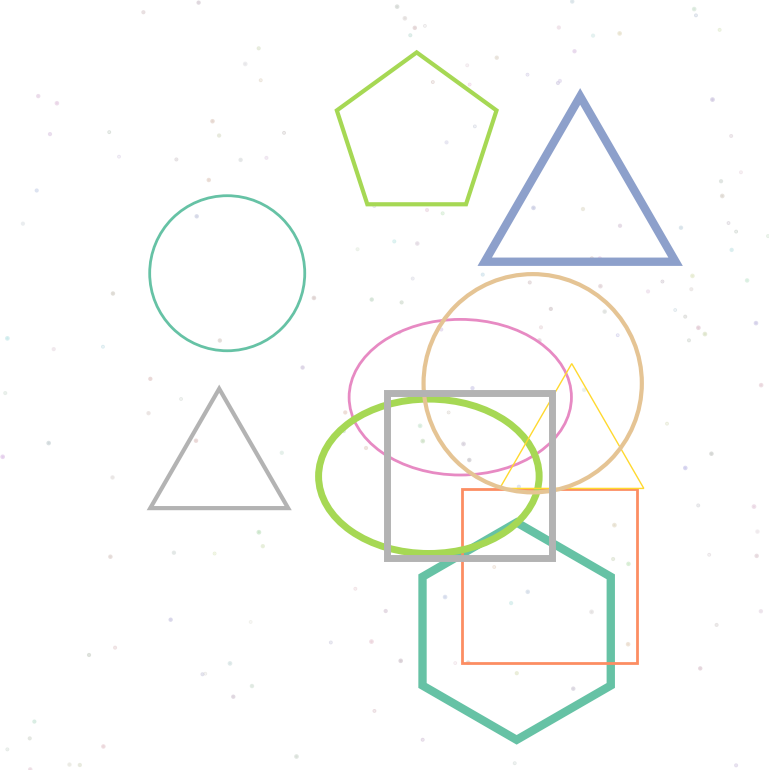[{"shape": "hexagon", "thickness": 3, "radius": 0.71, "center": [0.671, 0.18]}, {"shape": "circle", "thickness": 1, "radius": 0.5, "center": [0.295, 0.645]}, {"shape": "square", "thickness": 1, "radius": 0.57, "center": [0.714, 0.252]}, {"shape": "triangle", "thickness": 3, "radius": 0.72, "center": [0.753, 0.732]}, {"shape": "oval", "thickness": 1, "radius": 0.72, "center": [0.598, 0.484]}, {"shape": "oval", "thickness": 2.5, "radius": 0.72, "center": [0.557, 0.381]}, {"shape": "pentagon", "thickness": 1.5, "radius": 0.55, "center": [0.541, 0.823]}, {"shape": "triangle", "thickness": 0.5, "radius": 0.54, "center": [0.743, 0.42]}, {"shape": "circle", "thickness": 1.5, "radius": 0.71, "center": [0.692, 0.502]}, {"shape": "square", "thickness": 2.5, "radius": 0.54, "center": [0.61, 0.383]}, {"shape": "triangle", "thickness": 1.5, "radius": 0.52, "center": [0.285, 0.392]}]